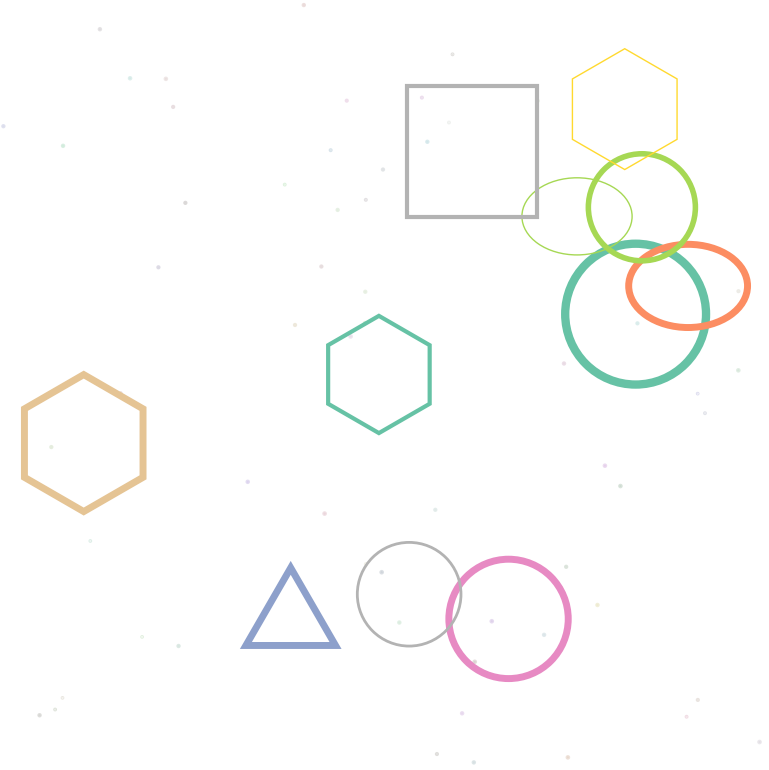[{"shape": "circle", "thickness": 3, "radius": 0.46, "center": [0.825, 0.592]}, {"shape": "hexagon", "thickness": 1.5, "radius": 0.38, "center": [0.492, 0.514]}, {"shape": "oval", "thickness": 2.5, "radius": 0.39, "center": [0.894, 0.629]}, {"shape": "triangle", "thickness": 2.5, "radius": 0.34, "center": [0.378, 0.195]}, {"shape": "circle", "thickness": 2.5, "radius": 0.39, "center": [0.66, 0.196]}, {"shape": "circle", "thickness": 2, "radius": 0.35, "center": [0.834, 0.731]}, {"shape": "oval", "thickness": 0.5, "radius": 0.36, "center": [0.749, 0.719]}, {"shape": "hexagon", "thickness": 0.5, "radius": 0.39, "center": [0.811, 0.858]}, {"shape": "hexagon", "thickness": 2.5, "radius": 0.44, "center": [0.109, 0.425]}, {"shape": "circle", "thickness": 1, "radius": 0.34, "center": [0.531, 0.228]}, {"shape": "square", "thickness": 1.5, "radius": 0.42, "center": [0.613, 0.803]}]